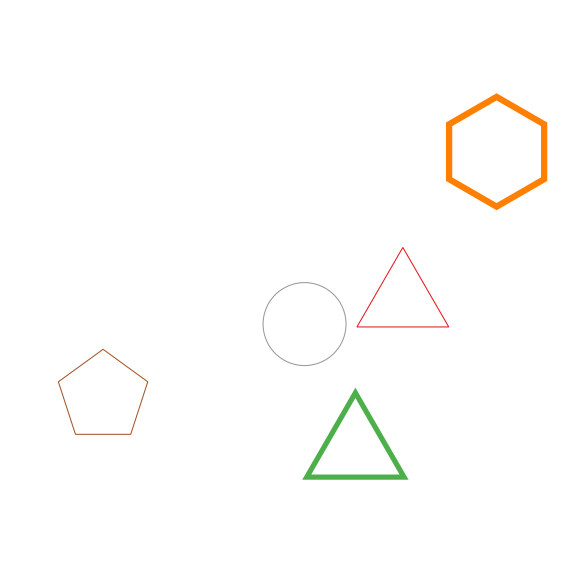[{"shape": "triangle", "thickness": 0.5, "radius": 0.46, "center": [0.698, 0.479]}, {"shape": "triangle", "thickness": 2.5, "radius": 0.49, "center": [0.615, 0.222]}, {"shape": "hexagon", "thickness": 3, "radius": 0.48, "center": [0.86, 0.736]}, {"shape": "pentagon", "thickness": 0.5, "radius": 0.41, "center": [0.178, 0.313]}, {"shape": "circle", "thickness": 0.5, "radius": 0.36, "center": [0.527, 0.438]}]